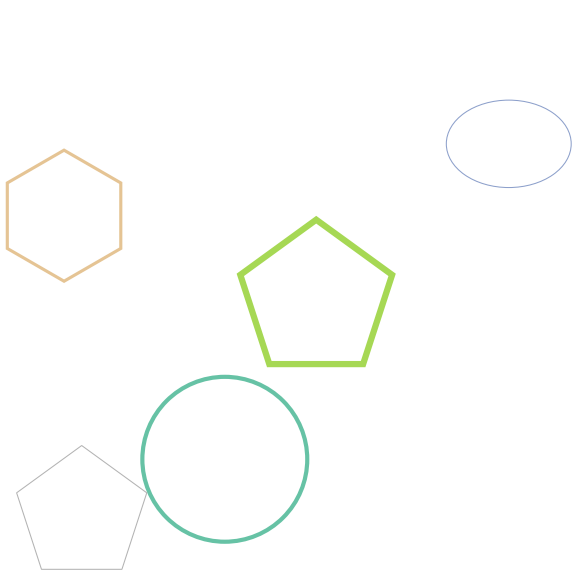[{"shape": "circle", "thickness": 2, "radius": 0.71, "center": [0.389, 0.204]}, {"shape": "oval", "thickness": 0.5, "radius": 0.54, "center": [0.881, 0.75]}, {"shape": "pentagon", "thickness": 3, "radius": 0.69, "center": [0.548, 0.48]}, {"shape": "hexagon", "thickness": 1.5, "radius": 0.57, "center": [0.111, 0.626]}, {"shape": "pentagon", "thickness": 0.5, "radius": 0.59, "center": [0.141, 0.109]}]